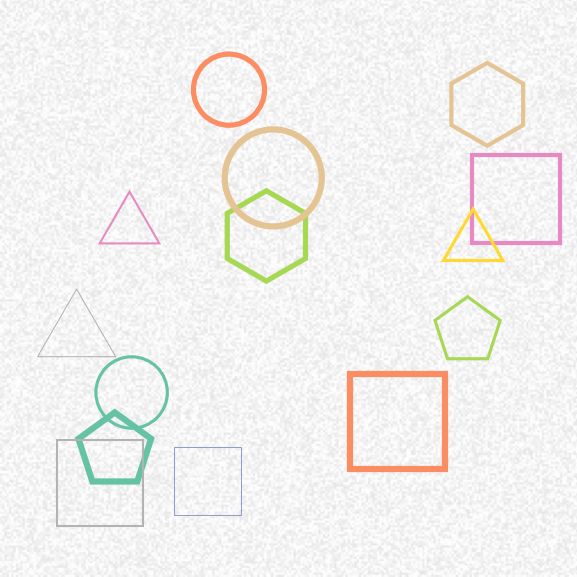[{"shape": "circle", "thickness": 1.5, "radius": 0.31, "center": [0.228, 0.319]}, {"shape": "pentagon", "thickness": 3, "radius": 0.33, "center": [0.199, 0.219]}, {"shape": "square", "thickness": 3, "radius": 0.41, "center": [0.688, 0.269]}, {"shape": "circle", "thickness": 2.5, "radius": 0.31, "center": [0.397, 0.844]}, {"shape": "square", "thickness": 0.5, "radius": 0.29, "center": [0.359, 0.166]}, {"shape": "triangle", "thickness": 1, "radius": 0.3, "center": [0.224, 0.608]}, {"shape": "square", "thickness": 2, "radius": 0.38, "center": [0.893, 0.654]}, {"shape": "pentagon", "thickness": 1.5, "radius": 0.3, "center": [0.81, 0.426]}, {"shape": "hexagon", "thickness": 2.5, "radius": 0.39, "center": [0.461, 0.591]}, {"shape": "triangle", "thickness": 1.5, "radius": 0.3, "center": [0.819, 0.578]}, {"shape": "hexagon", "thickness": 2, "radius": 0.36, "center": [0.844, 0.818]}, {"shape": "circle", "thickness": 3, "radius": 0.42, "center": [0.473, 0.691]}, {"shape": "square", "thickness": 1, "radius": 0.37, "center": [0.174, 0.163]}, {"shape": "triangle", "thickness": 0.5, "radius": 0.39, "center": [0.133, 0.421]}]